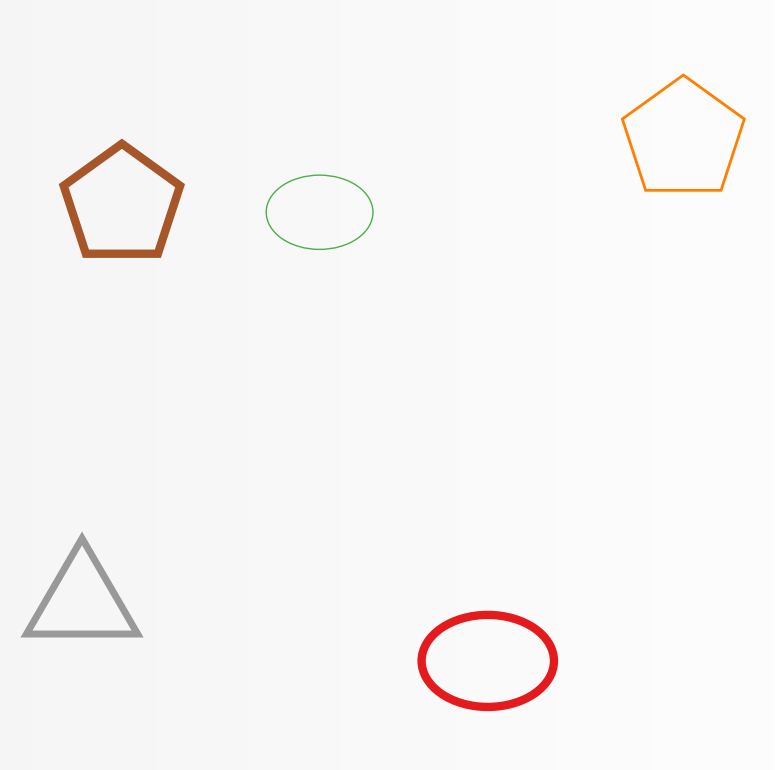[{"shape": "oval", "thickness": 3, "radius": 0.43, "center": [0.629, 0.142]}, {"shape": "oval", "thickness": 0.5, "radius": 0.34, "center": [0.412, 0.724]}, {"shape": "pentagon", "thickness": 1, "radius": 0.41, "center": [0.882, 0.82]}, {"shape": "pentagon", "thickness": 3, "radius": 0.39, "center": [0.157, 0.734]}, {"shape": "triangle", "thickness": 2.5, "radius": 0.41, "center": [0.106, 0.218]}]